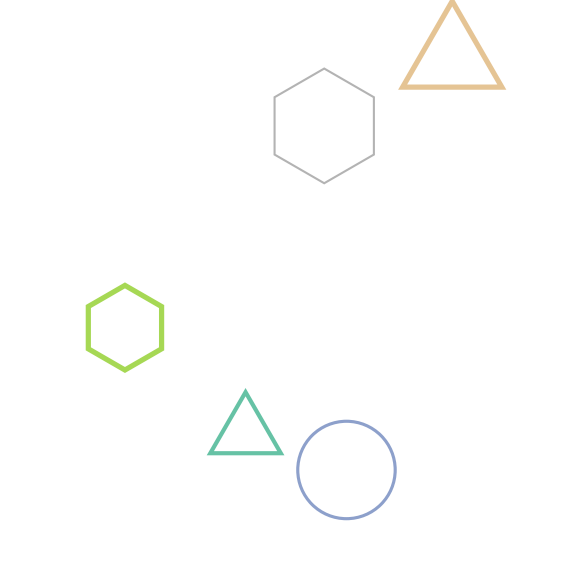[{"shape": "triangle", "thickness": 2, "radius": 0.35, "center": [0.425, 0.25]}, {"shape": "circle", "thickness": 1.5, "radius": 0.42, "center": [0.6, 0.185]}, {"shape": "hexagon", "thickness": 2.5, "radius": 0.37, "center": [0.216, 0.432]}, {"shape": "triangle", "thickness": 2.5, "radius": 0.5, "center": [0.783, 0.898]}, {"shape": "hexagon", "thickness": 1, "radius": 0.5, "center": [0.561, 0.781]}]